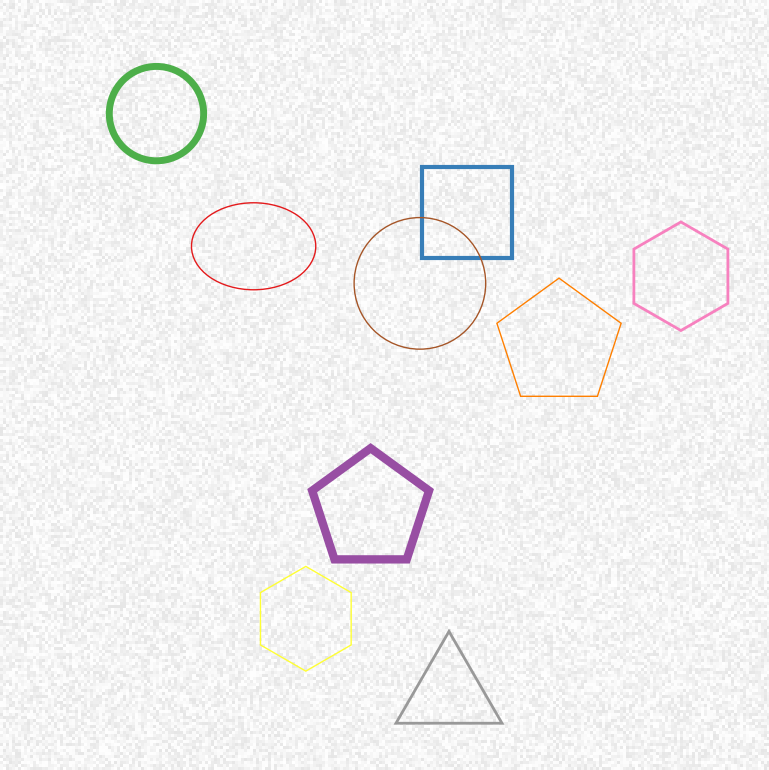[{"shape": "oval", "thickness": 0.5, "radius": 0.4, "center": [0.329, 0.68]}, {"shape": "square", "thickness": 1.5, "radius": 0.29, "center": [0.606, 0.724]}, {"shape": "circle", "thickness": 2.5, "radius": 0.31, "center": [0.203, 0.852]}, {"shape": "pentagon", "thickness": 3, "radius": 0.4, "center": [0.481, 0.338]}, {"shape": "pentagon", "thickness": 0.5, "radius": 0.42, "center": [0.726, 0.554]}, {"shape": "hexagon", "thickness": 0.5, "radius": 0.34, "center": [0.397, 0.196]}, {"shape": "circle", "thickness": 0.5, "radius": 0.43, "center": [0.545, 0.632]}, {"shape": "hexagon", "thickness": 1, "radius": 0.35, "center": [0.884, 0.641]}, {"shape": "triangle", "thickness": 1, "radius": 0.4, "center": [0.583, 0.1]}]